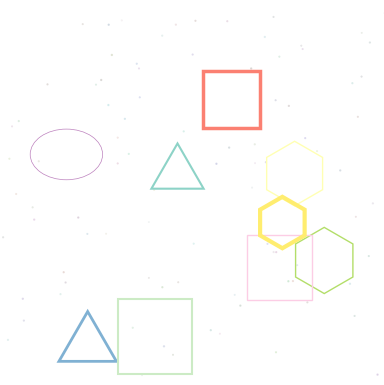[{"shape": "triangle", "thickness": 1.5, "radius": 0.39, "center": [0.461, 0.549]}, {"shape": "hexagon", "thickness": 1, "radius": 0.42, "center": [0.765, 0.549]}, {"shape": "square", "thickness": 2.5, "radius": 0.37, "center": [0.601, 0.742]}, {"shape": "triangle", "thickness": 2, "radius": 0.43, "center": [0.228, 0.105]}, {"shape": "hexagon", "thickness": 1, "radius": 0.43, "center": [0.842, 0.323]}, {"shape": "square", "thickness": 1, "radius": 0.42, "center": [0.726, 0.305]}, {"shape": "oval", "thickness": 0.5, "radius": 0.47, "center": [0.172, 0.599]}, {"shape": "square", "thickness": 1.5, "radius": 0.48, "center": [0.402, 0.126]}, {"shape": "hexagon", "thickness": 3, "radius": 0.33, "center": [0.733, 0.422]}]